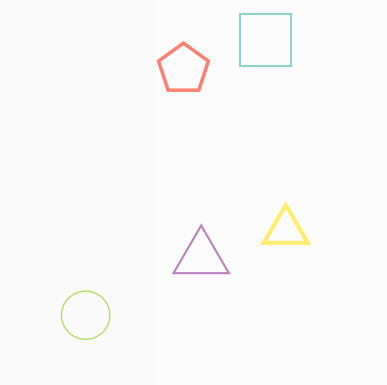[{"shape": "square", "thickness": 1.5, "radius": 0.33, "center": [0.685, 0.896]}, {"shape": "pentagon", "thickness": 2.5, "radius": 0.34, "center": [0.473, 0.82]}, {"shape": "circle", "thickness": 1, "radius": 0.31, "center": [0.221, 0.181]}, {"shape": "triangle", "thickness": 1.5, "radius": 0.41, "center": [0.519, 0.332]}, {"shape": "triangle", "thickness": 3, "radius": 0.33, "center": [0.737, 0.402]}]